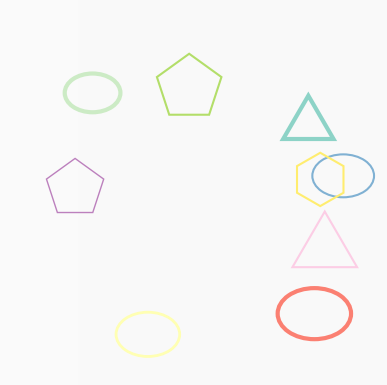[{"shape": "triangle", "thickness": 3, "radius": 0.38, "center": [0.796, 0.676]}, {"shape": "oval", "thickness": 2, "radius": 0.41, "center": [0.382, 0.132]}, {"shape": "oval", "thickness": 3, "radius": 0.47, "center": [0.811, 0.185]}, {"shape": "oval", "thickness": 1.5, "radius": 0.4, "center": [0.886, 0.543]}, {"shape": "pentagon", "thickness": 1.5, "radius": 0.44, "center": [0.488, 0.773]}, {"shape": "triangle", "thickness": 1.5, "radius": 0.48, "center": [0.838, 0.354]}, {"shape": "pentagon", "thickness": 1, "radius": 0.39, "center": [0.194, 0.511]}, {"shape": "oval", "thickness": 3, "radius": 0.36, "center": [0.239, 0.759]}, {"shape": "hexagon", "thickness": 1.5, "radius": 0.35, "center": [0.826, 0.534]}]